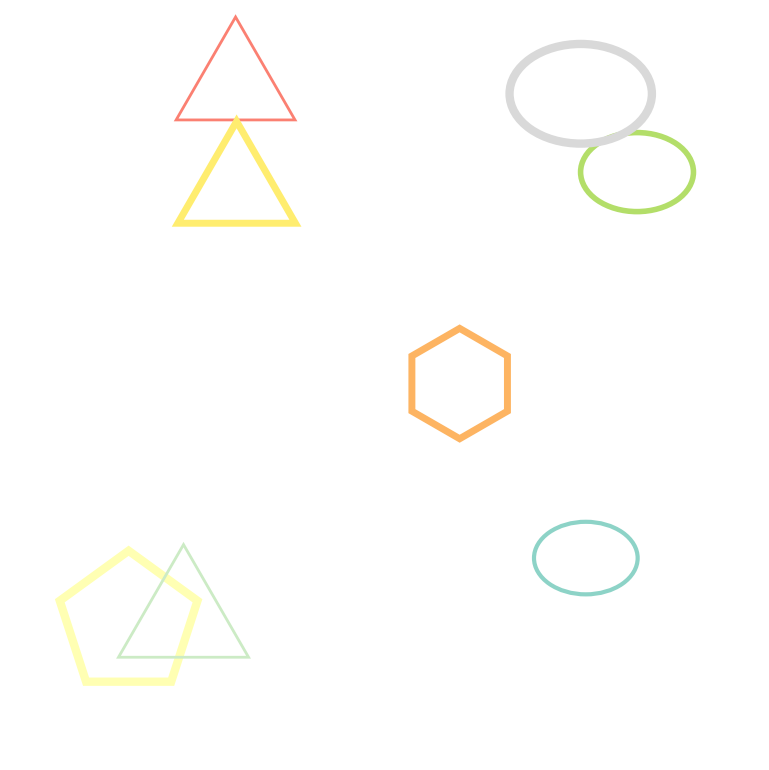[{"shape": "oval", "thickness": 1.5, "radius": 0.34, "center": [0.761, 0.275]}, {"shape": "pentagon", "thickness": 3, "radius": 0.47, "center": [0.167, 0.191]}, {"shape": "triangle", "thickness": 1, "radius": 0.45, "center": [0.306, 0.889]}, {"shape": "hexagon", "thickness": 2.5, "radius": 0.36, "center": [0.597, 0.502]}, {"shape": "oval", "thickness": 2, "radius": 0.37, "center": [0.827, 0.776]}, {"shape": "oval", "thickness": 3, "radius": 0.46, "center": [0.754, 0.878]}, {"shape": "triangle", "thickness": 1, "radius": 0.49, "center": [0.238, 0.195]}, {"shape": "triangle", "thickness": 2.5, "radius": 0.44, "center": [0.307, 0.754]}]